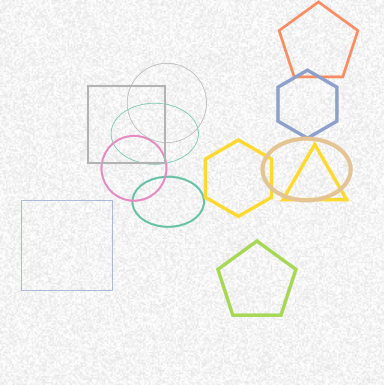[{"shape": "oval", "thickness": 1.5, "radius": 0.46, "center": [0.437, 0.476]}, {"shape": "oval", "thickness": 0.5, "radius": 0.57, "center": [0.402, 0.653]}, {"shape": "pentagon", "thickness": 2, "radius": 0.54, "center": [0.827, 0.887]}, {"shape": "hexagon", "thickness": 2.5, "radius": 0.44, "center": [0.799, 0.729]}, {"shape": "square", "thickness": 0.5, "radius": 0.59, "center": [0.173, 0.364]}, {"shape": "circle", "thickness": 1.5, "radius": 0.42, "center": [0.348, 0.563]}, {"shape": "pentagon", "thickness": 2.5, "radius": 0.53, "center": [0.667, 0.267]}, {"shape": "triangle", "thickness": 2.5, "radius": 0.48, "center": [0.818, 0.529]}, {"shape": "hexagon", "thickness": 2.5, "radius": 0.5, "center": [0.619, 0.537]}, {"shape": "oval", "thickness": 3, "radius": 0.57, "center": [0.796, 0.56]}, {"shape": "square", "thickness": 1.5, "radius": 0.5, "center": [0.329, 0.676]}, {"shape": "circle", "thickness": 0.5, "radius": 0.51, "center": [0.433, 0.733]}]